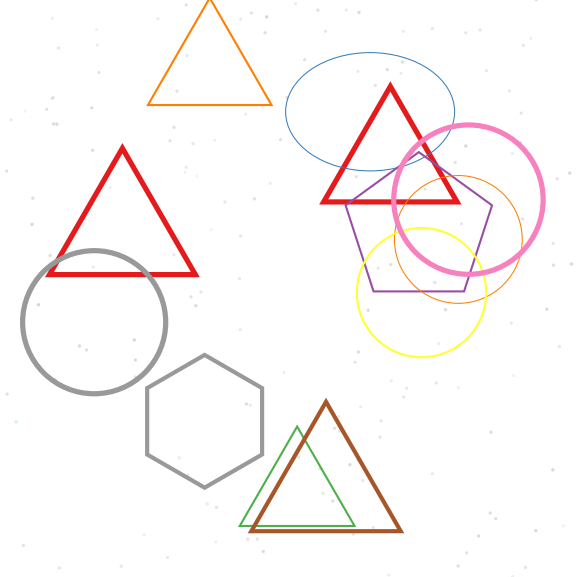[{"shape": "triangle", "thickness": 2.5, "radius": 0.73, "center": [0.212, 0.597]}, {"shape": "triangle", "thickness": 2.5, "radius": 0.67, "center": [0.676, 0.716]}, {"shape": "oval", "thickness": 0.5, "radius": 0.73, "center": [0.641, 0.806]}, {"shape": "triangle", "thickness": 1, "radius": 0.57, "center": [0.515, 0.146]}, {"shape": "pentagon", "thickness": 1, "radius": 0.67, "center": [0.725, 0.602]}, {"shape": "circle", "thickness": 0.5, "radius": 0.55, "center": [0.794, 0.585]}, {"shape": "triangle", "thickness": 1, "radius": 0.62, "center": [0.363, 0.879]}, {"shape": "circle", "thickness": 1, "radius": 0.56, "center": [0.73, 0.492]}, {"shape": "triangle", "thickness": 2, "radius": 0.75, "center": [0.565, 0.154]}, {"shape": "circle", "thickness": 2.5, "radius": 0.65, "center": [0.811, 0.653]}, {"shape": "circle", "thickness": 2.5, "radius": 0.62, "center": [0.163, 0.441]}, {"shape": "hexagon", "thickness": 2, "radius": 0.57, "center": [0.354, 0.27]}]